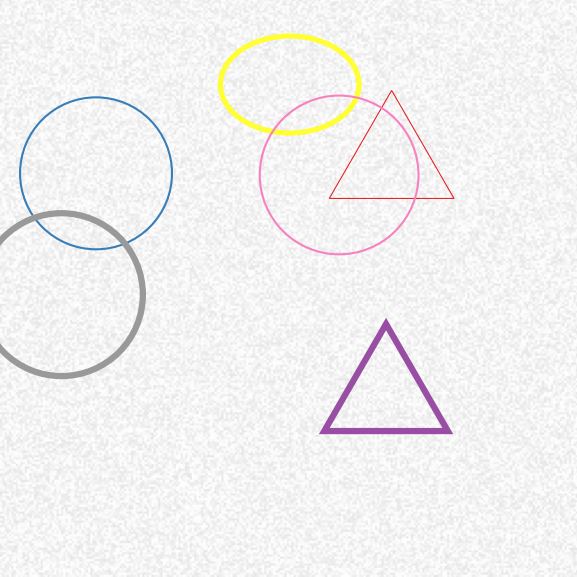[{"shape": "triangle", "thickness": 0.5, "radius": 0.62, "center": [0.678, 0.718]}, {"shape": "circle", "thickness": 1, "radius": 0.66, "center": [0.166, 0.699]}, {"shape": "triangle", "thickness": 3, "radius": 0.62, "center": [0.669, 0.315]}, {"shape": "oval", "thickness": 2.5, "radius": 0.6, "center": [0.502, 0.853]}, {"shape": "circle", "thickness": 1, "radius": 0.69, "center": [0.587, 0.696]}, {"shape": "circle", "thickness": 3, "radius": 0.71, "center": [0.106, 0.489]}]